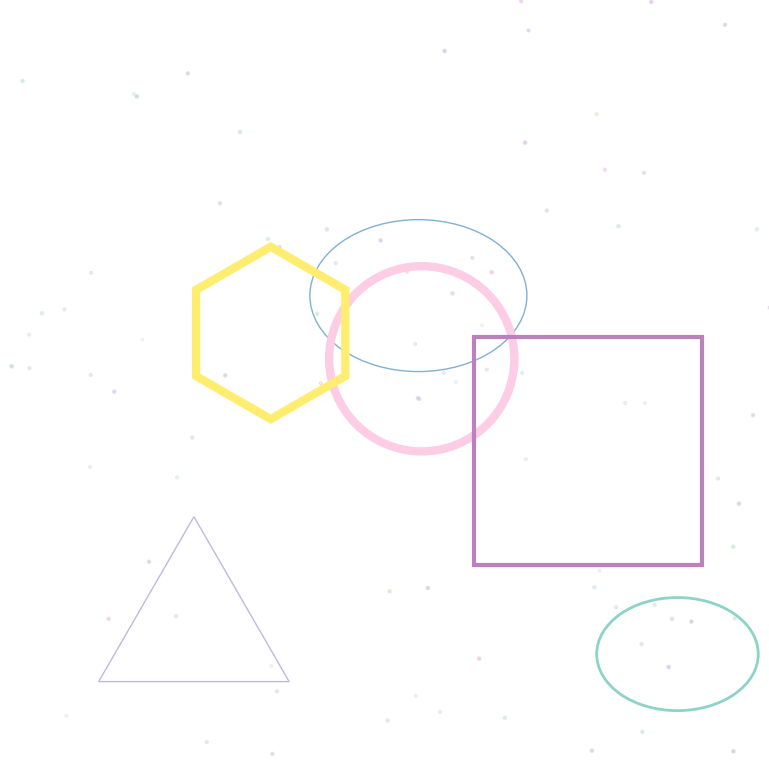[{"shape": "oval", "thickness": 1, "radius": 0.52, "center": [0.88, 0.151]}, {"shape": "triangle", "thickness": 0.5, "radius": 0.71, "center": [0.252, 0.186]}, {"shape": "oval", "thickness": 0.5, "radius": 0.7, "center": [0.543, 0.616]}, {"shape": "circle", "thickness": 3, "radius": 0.6, "center": [0.548, 0.534]}, {"shape": "square", "thickness": 1.5, "radius": 0.74, "center": [0.764, 0.415]}, {"shape": "hexagon", "thickness": 3, "radius": 0.56, "center": [0.352, 0.568]}]